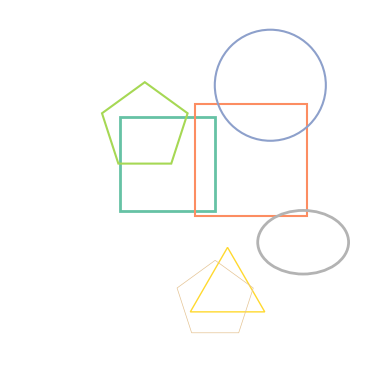[{"shape": "square", "thickness": 2, "radius": 0.61, "center": [0.436, 0.574]}, {"shape": "square", "thickness": 1.5, "radius": 0.73, "center": [0.652, 0.584]}, {"shape": "circle", "thickness": 1.5, "radius": 0.72, "center": [0.702, 0.779]}, {"shape": "pentagon", "thickness": 1.5, "radius": 0.58, "center": [0.376, 0.67]}, {"shape": "triangle", "thickness": 1, "radius": 0.56, "center": [0.591, 0.246]}, {"shape": "pentagon", "thickness": 0.5, "radius": 0.52, "center": [0.559, 0.22]}, {"shape": "oval", "thickness": 2, "radius": 0.59, "center": [0.787, 0.371]}]